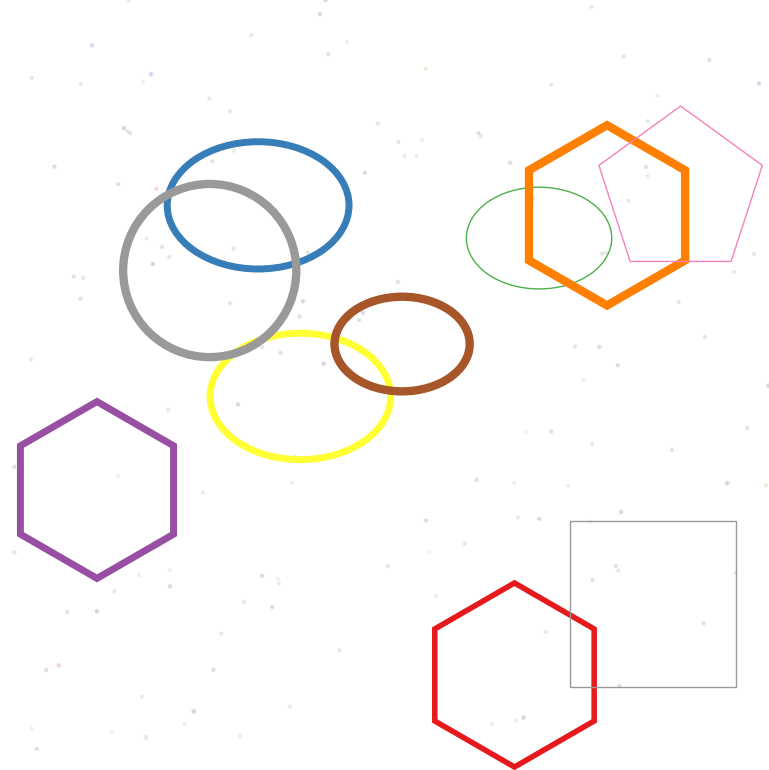[{"shape": "hexagon", "thickness": 2, "radius": 0.6, "center": [0.668, 0.123]}, {"shape": "oval", "thickness": 2.5, "radius": 0.59, "center": [0.335, 0.733]}, {"shape": "oval", "thickness": 0.5, "radius": 0.47, "center": [0.7, 0.691]}, {"shape": "hexagon", "thickness": 2.5, "radius": 0.57, "center": [0.126, 0.364]}, {"shape": "hexagon", "thickness": 3, "radius": 0.59, "center": [0.788, 0.72]}, {"shape": "oval", "thickness": 2.5, "radius": 0.59, "center": [0.39, 0.485]}, {"shape": "oval", "thickness": 3, "radius": 0.44, "center": [0.522, 0.553]}, {"shape": "pentagon", "thickness": 0.5, "radius": 0.56, "center": [0.884, 0.751]}, {"shape": "circle", "thickness": 3, "radius": 0.56, "center": [0.272, 0.649]}, {"shape": "square", "thickness": 0.5, "radius": 0.54, "center": [0.848, 0.216]}]